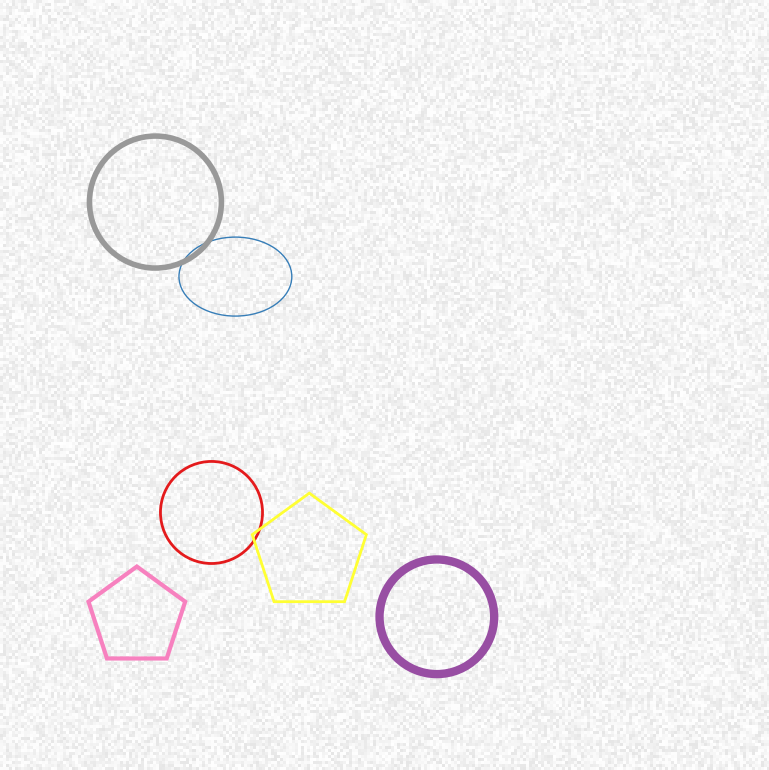[{"shape": "circle", "thickness": 1, "radius": 0.33, "center": [0.275, 0.334]}, {"shape": "oval", "thickness": 0.5, "radius": 0.37, "center": [0.306, 0.641]}, {"shape": "circle", "thickness": 3, "radius": 0.37, "center": [0.567, 0.199]}, {"shape": "pentagon", "thickness": 1, "radius": 0.39, "center": [0.402, 0.282]}, {"shape": "pentagon", "thickness": 1.5, "radius": 0.33, "center": [0.178, 0.198]}, {"shape": "circle", "thickness": 2, "radius": 0.43, "center": [0.202, 0.738]}]